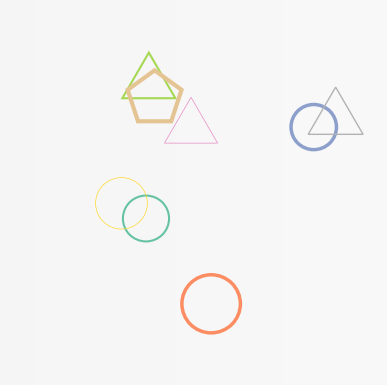[{"shape": "circle", "thickness": 1.5, "radius": 0.3, "center": [0.377, 0.432]}, {"shape": "circle", "thickness": 2.5, "radius": 0.38, "center": [0.545, 0.211]}, {"shape": "circle", "thickness": 2.5, "radius": 0.29, "center": [0.81, 0.67]}, {"shape": "triangle", "thickness": 0.5, "radius": 0.4, "center": [0.493, 0.668]}, {"shape": "triangle", "thickness": 1.5, "radius": 0.39, "center": [0.384, 0.784]}, {"shape": "circle", "thickness": 0.5, "radius": 0.33, "center": [0.313, 0.472]}, {"shape": "pentagon", "thickness": 3, "radius": 0.37, "center": [0.399, 0.744]}, {"shape": "triangle", "thickness": 1, "radius": 0.41, "center": [0.866, 0.692]}]